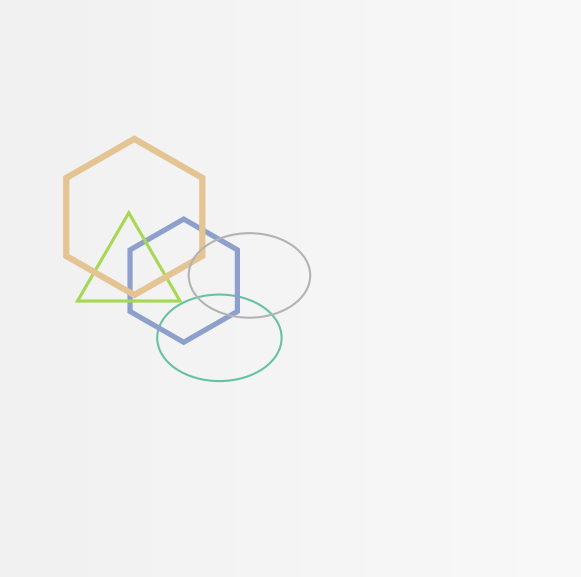[{"shape": "oval", "thickness": 1, "radius": 0.54, "center": [0.377, 0.414]}, {"shape": "hexagon", "thickness": 2.5, "radius": 0.53, "center": [0.316, 0.513]}, {"shape": "triangle", "thickness": 1.5, "radius": 0.51, "center": [0.222, 0.529]}, {"shape": "hexagon", "thickness": 3, "radius": 0.68, "center": [0.231, 0.623]}, {"shape": "oval", "thickness": 1, "radius": 0.52, "center": [0.429, 0.522]}]